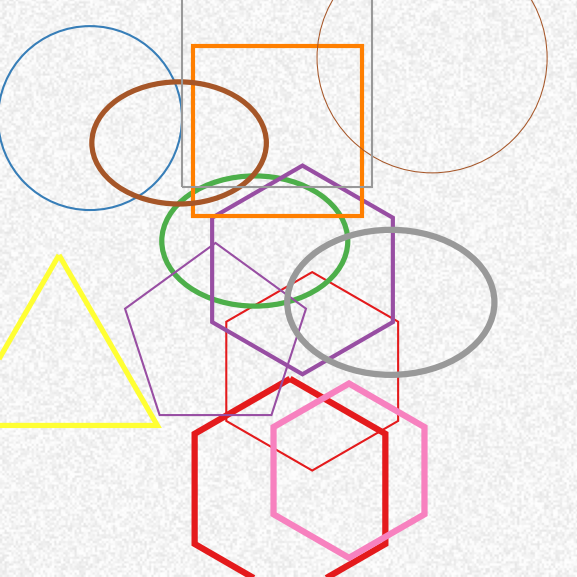[{"shape": "hexagon", "thickness": 3, "radius": 0.95, "center": [0.502, 0.153]}, {"shape": "hexagon", "thickness": 1, "radius": 0.86, "center": [0.541, 0.356]}, {"shape": "circle", "thickness": 1, "radius": 0.8, "center": [0.156, 0.795]}, {"shape": "oval", "thickness": 2.5, "radius": 0.81, "center": [0.441, 0.582]}, {"shape": "pentagon", "thickness": 1, "radius": 0.82, "center": [0.373, 0.414]}, {"shape": "hexagon", "thickness": 2, "radius": 0.9, "center": [0.524, 0.532]}, {"shape": "square", "thickness": 2, "radius": 0.73, "center": [0.48, 0.773]}, {"shape": "triangle", "thickness": 2.5, "radius": 0.98, "center": [0.102, 0.361]}, {"shape": "oval", "thickness": 2.5, "radius": 0.76, "center": [0.31, 0.752]}, {"shape": "circle", "thickness": 0.5, "radius": 1.0, "center": [0.748, 0.899]}, {"shape": "hexagon", "thickness": 3, "radius": 0.75, "center": [0.604, 0.184]}, {"shape": "square", "thickness": 1, "radius": 0.82, "center": [0.479, 0.84]}, {"shape": "oval", "thickness": 3, "radius": 0.9, "center": [0.677, 0.476]}]